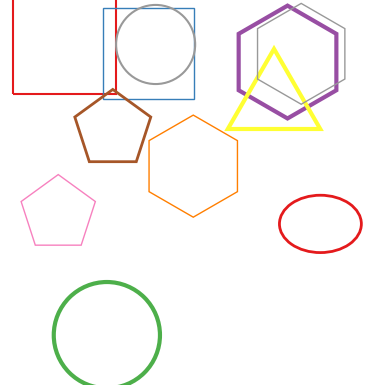[{"shape": "square", "thickness": 1.5, "radius": 0.67, "center": [0.167, 0.888]}, {"shape": "oval", "thickness": 2, "radius": 0.53, "center": [0.832, 0.418]}, {"shape": "square", "thickness": 1, "radius": 0.59, "center": [0.386, 0.861]}, {"shape": "circle", "thickness": 3, "radius": 0.69, "center": [0.278, 0.13]}, {"shape": "hexagon", "thickness": 3, "radius": 0.73, "center": [0.747, 0.839]}, {"shape": "hexagon", "thickness": 1, "radius": 0.66, "center": [0.502, 0.568]}, {"shape": "triangle", "thickness": 3, "radius": 0.69, "center": [0.712, 0.734]}, {"shape": "pentagon", "thickness": 2, "radius": 0.52, "center": [0.293, 0.664]}, {"shape": "pentagon", "thickness": 1, "radius": 0.51, "center": [0.151, 0.445]}, {"shape": "hexagon", "thickness": 1, "radius": 0.65, "center": [0.782, 0.86]}, {"shape": "circle", "thickness": 1.5, "radius": 0.51, "center": [0.404, 0.884]}]